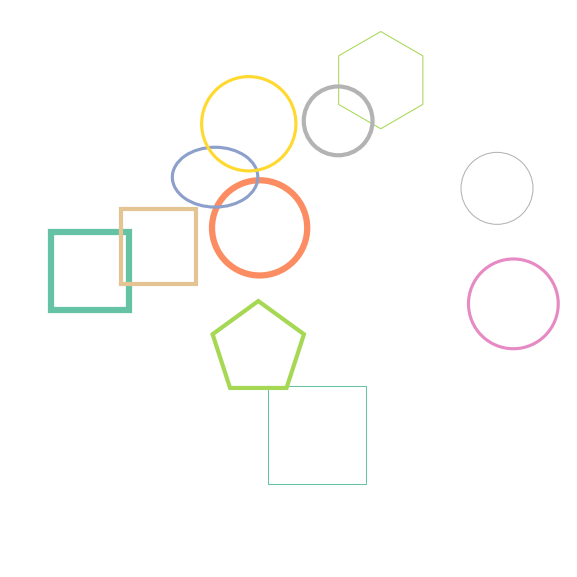[{"shape": "square", "thickness": 0.5, "radius": 0.42, "center": [0.55, 0.245]}, {"shape": "square", "thickness": 3, "radius": 0.34, "center": [0.156, 0.53]}, {"shape": "circle", "thickness": 3, "radius": 0.41, "center": [0.45, 0.605]}, {"shape": "oval", "thickness": 1.5, "radius": 0.37, "center": [0.372, 0.692]}, {"shape": "circle", "thickness": 1.5, "radius": 0.39, "center": [0.889, 0.473]}, {"shape": "hexagon", "thickness": 0.5, "radius": 0.42, "center": [0.659, 0.86]}, {"shape": "pentagon", "thickness": 2, "radius": 0.42, "center": [0.447, 0.395]}, {"shape": "circle", "thickness": 1.5, "radius": 0.41, "center": [0.431, 0.785]}, {"shape": "square", "thickness": 2, "radius": 0.32, "center": [0.275, 0.572]}, {"shape": "circle", "thickness": 0.5, "radius": 0.31, "center": [0.861, 0.673]}, {"shape": "circle", "thickness": 2, "radius": 0.3, "center": [0.586, 0.79]}]